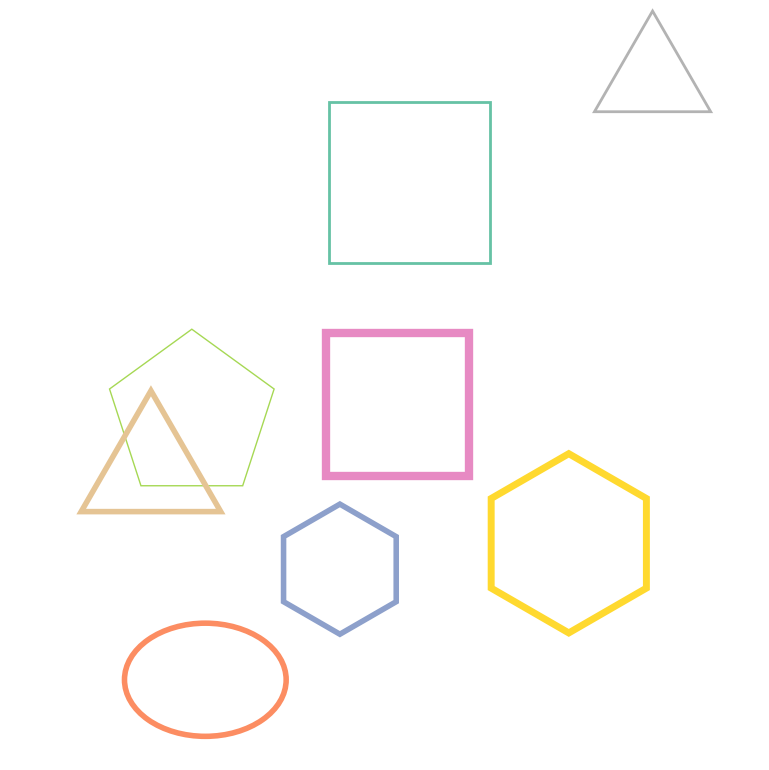[{"shape": "square", "thickness": 1, "radius": 0.52, "center": [0.531, 0.763]}, {"shape": "oval", "thickness": 2, "radius": 0.52, "center": [0.267, 0.117]}, {"shape": "hexagon", "thickness": 2, "radius": 0.42, "center": [0.441, 0.261]}, {"shape": "square", "thickness": 3, "radius": 0.46, "center": [0.516, 0.474]}, {"shape": "pentagon", "thickness": 0.5, "radius": 0.56, "center": [0.249, 0.46]}, {"shape": "hexagon", "thickness": 2.5, "radius": 0.58, "center": [0.739, 0.294]}, {"shape": "triangle", "thickness": 2, "radius": 0.52, "center": [0.196, 0.388]}, {"shape": "triangle", "thickness": 1, "radius": 0.44, "center": [0.848, 0.898]}]